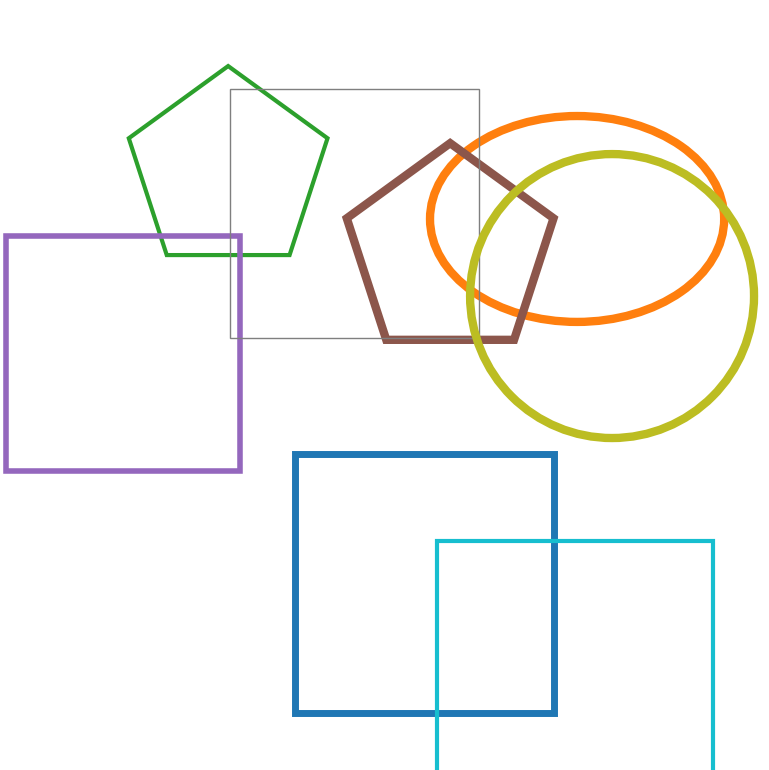[{"shape": "square", "thickness": 2.5, "radius": 0.84, "center": [0.551, 0.242]}, {"shape": "oval", "thickness": 3, "radius": 0.95, "center": [0.749, 0.716]}, {"shape": "pentagon", "thickness": 1.5, "radius": 0.68, "center": [0.296, 0.779]}, {"shape": "square", "thickness": 2, "radius": 0.76, "center": [0.16, 0.541]}, {"shape": "pentagon", "thickness": 3, "radius": 0.71, "center": [0.585, 0.673]}, {"shape": "square", "thickness": 0.5, "radius": 0.81, "center": [0.46, 0.722]}, {"shape": "circle", "thickness": 3, "radius": 0.92, "center": [0.795, 0.616]}, {"shape": "square", "thickness": 1.5, "radius": 0.9, "center": [0.746, 0.119]}]